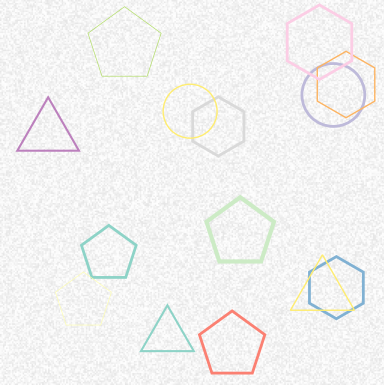[{"shape": "triangle", "thickness": 1.5, "radius": 0.4, "center": [0.435, 0.128]}, {"shape": "pentagon", "thickness": 2, "radius": 0.37, "center": [0.283, 0.34]}, {"shape": "pentagon", "thickness": 0.5, "radius": 0.38, "center": [0.217, 0.217]}, {"shape": "circle", "thickness": 2, "radius": 0.41, "center": [0.866, 0.753]}, {"shape": "pentagon", "thickness": 2, "radius": 0.45, "center": [0.603, 0.103]}, {"shape": "hexagon", "thickness": 2, "radius": 0.4, "center": [0.874, 0.253]}, {"shape": "hexagon", "thickness": 1, "radius": 0.43, "center": [0.899, 0.78]}, {"shape": "pentagon", "thickness": 0.5, "radius": 0.5, "center": [0.324, 0.883]}, {"shape": "hexagon", "thickness": 2, "radius": 0.48, "center": [0.83, 0.89]}, {"shape": "hexagon", "thickness": 2, "radius": 0.38, "center": [0.567, 0.672]}, {"shape": "triangle", "thickness": 1.5, "radius": 0.46, "center": [0.125, 0.655]}, {"shape": "pentagon", "thickness": 3, "radius": 0.46, "center": [0.624, 0.395]}, {"shape": "triangle", "thickness": 1, "radius": 0.48, "center": [0.838, 0.242]}, {"shape": "circle", "thickness": 1, "radius": 0.35, "center": [0.494, 0.711]}]